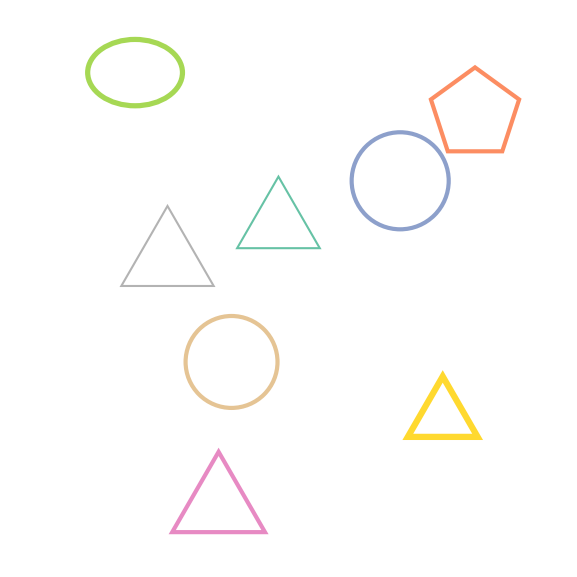[{"shape": "triangle", "thickness": 1, "radius": 0.41, "center": [0.482, 0.611]}, {"shape": "pentagon", "thickness": 2, "radius": 0.4, "center": [0.823, 0.802]}, {"shape": "circle", "thickness": 2, "radius": 0.42, "center": [0.693, 0.686]}, {"shape": "triangle", "thickness": 2, "radius": 0.46, "center": [0.379, 0.124]}, {"shape": "oval", "thickness": 2.5, "radius": 0.41, "center": [0.234, 0.873]}, {"shape": "triangle", "thickness": 3, "radius": 0.35, "center": [0.767, 0.278]}, {"shape": "circle", "thickness": 2, "radius": 0.4, "center": [0.401, 0.372]}, {"shape": "triangle", "thickness": 1, "radius": 0.46, "center": [0.29, 0.55]}]